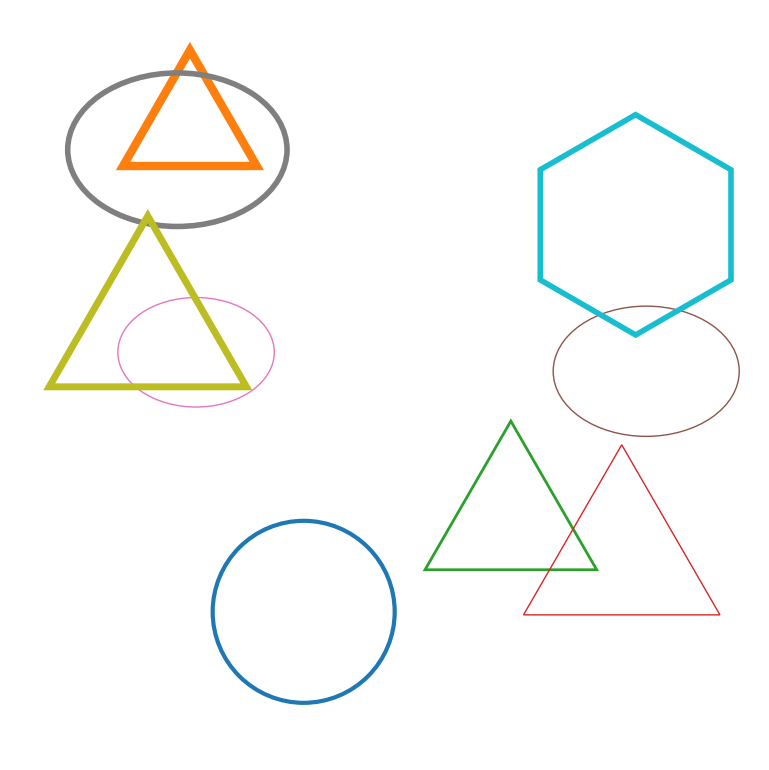[{"shape": "circle", "thickness": 1.5, "radius": 0.59, "center": [0.394, 0.205]}, {"shape": "triangle", "thickness": 3, "radius": 0.5, "center": [0.247, 0.835]}, {"shape": "triangle", "thickness": 1, "radius": 0.64, "center": [0.663, 0.324]}, {"shape": "triangle", "thickness": 0.5, "radius": 0.74, "center": [0.807, 0.275]}, {"shape": "oval", "thickness": 0.5, "radius": 0.6, "center": [0.839, 0.518]}, {"shape": "oval", "thickness": 0.5, "radius": 0.51, "center": [0.255, 0.543]}, {"shape": "oval", "thickness": 2, "radius": 0.71, "center": [0.23, 0.806]}, {"shape": "triangle", "thickness": 2.5, "radius": 0.74, "center": [0.192, 0.572]}, {"shape": "hexagon", "thickness": 2, "radius": 0.72, "center": [0.825, 0.708]}]